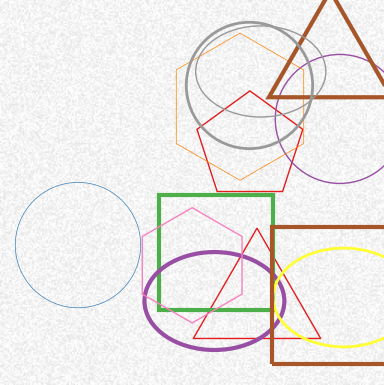[{"shape": "triangle", "thickness": 1, "radius": 0.95, "center": [0.668, 0.216]}, {"shape": "pentagon", "thickness": 1, "radius": 0.72, "center": [0.649, 0.619]}, {"shape": "circle", "thickness": 0.5, "radius": 0.81, "center": [0.203, 0.363]}, {"shape": "square", "thickness": 3, "radius": 0.75, "center": [0.561, 0.345]}, {"shape": "circle", "thickness": 1, "radius": 0.84, "center": [0.882, 0.691]}, {"shape": "oval", "thickness": 3, "radius": 0.91, "center": [0.557, 0.218]}, {"shape": "hexagon", "thickness": 0.5, "radius": 0.96, "center": [0.623, 0.723]}, {"shape": "oval", "thickness": 2, "radius": 0.92, "center": [0.893, 0.227]}, {"shape": "square", "thickness": 3, "radius": 0.89, "center": [0.884, 0.233]}, {"shape": "triangle", "thickness": 3, "radius": 0.92, "center": [0.858, 0.839]}, {"shape": "hexagon", "thickness": 1, "radius": 0.75, "center": [0.499, 0.311]}, {"shape": "circle", "thickness": 2, "radius": 0.82, "center": [0.648, 0.778]}, {"shape": "oval", "thickness": 1, "radius": 0.85, "center": [0.677, 0.814]}]